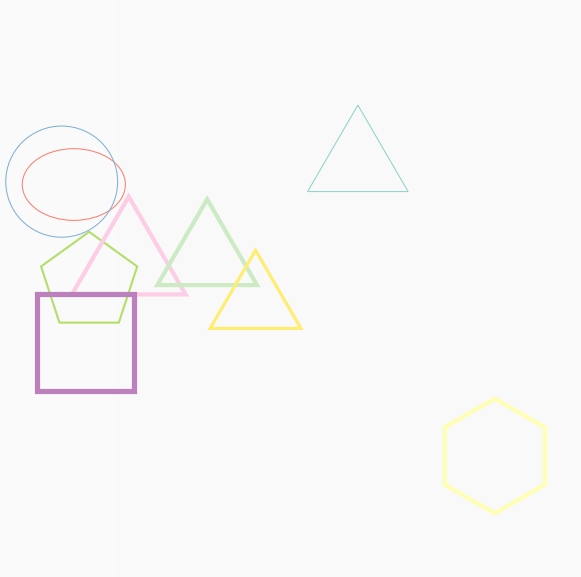[{"shape": "triangle", "thickness": 0.5, "radius": 0.5, "center": [0.616, 0.717]}, {"shape": "hexagon", "thickness": 2, "radius": 0.5, "center": [0.851, 0.21]}, {"shape": "oval", "thickness": 0.5, "radius": 0.44, "center": [0.127, 0.68]}, {"shape": "circle", "thickness": 0.5, "radius": 0.48, "center": [0.106, 0.685]}, {"shape": "pentagon", "thickness": 1, "radius": 0.43, "center": [0.153, 0.511]}, {"shape": "triangle", "thickness": 2, "radius": 0.56, "center": [0.221, 0.546]}, {"shape": "square", "thickness": 2.5, "radius": 0.42, "center": [0.147, 0.406]}, {"shape": "triangle", "thickness": 2, "radius": 0.5, "center": [0.356, 0.555]}, {"shape": "triangle", "thickness": 1.5, "radius": 0.45, "center": [0.44, 0.476]}]